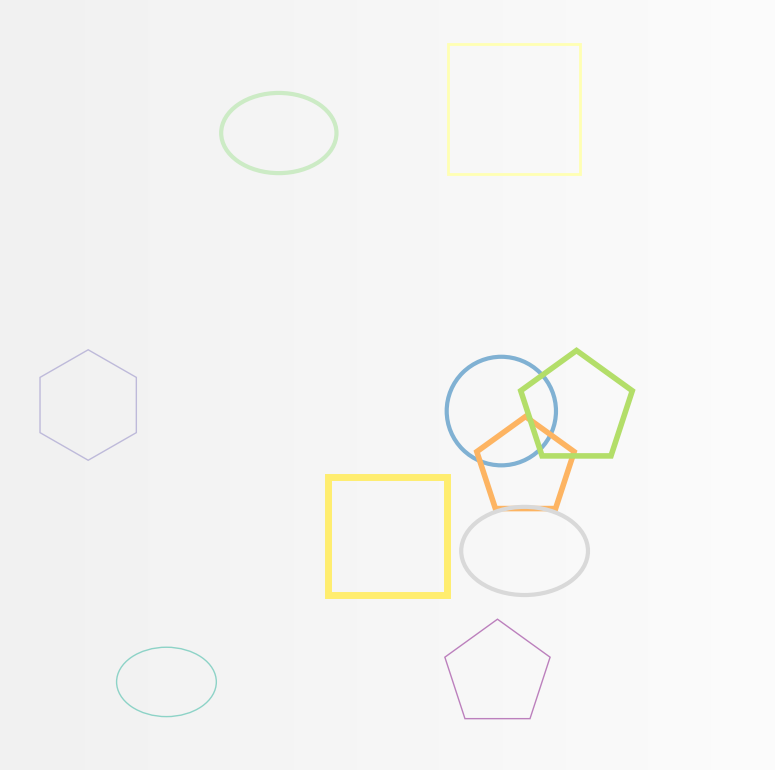[{"shape": "oval", "thickness": 0.5, "radius": 0.32, "center": [0.215, 0.114]}, {"shape": "square", "thickness": 1, "radius": 0.42, "center": [0.663, 0.858]}, {"shape": "hexagon", "thickness": 0.5, "radius": 0.36, "center": [0.114, 0.474]}, {"shape": "circle", "thickness": 1.5, "radius": 0.35, "center": [0.647, 0.466]}, {"shape": "pentagon", "thickness": 2, "radius": 0.33, "center": [0.678, 0.393]}, {"shape": "pentagon", "thickness": 2, "radius": 0.38, "center": [0.744, 0.469]}, {"shape": "oval", "thickness": 1.5, "radius": 0.41, "center": [0.677, 0.284]}, {"shape": "pentagon", "thickness": 0.5, "radius": 0.36, "center": [0.642, 0.124]}, {"shape": "oval", "thickness": 1.5, "radius": 0.37, "center": [0.36, 0.827]}, {"shape": "square", "thickness": 2.5, "radius": 0.38, "center": [0.5, 0.304]}]